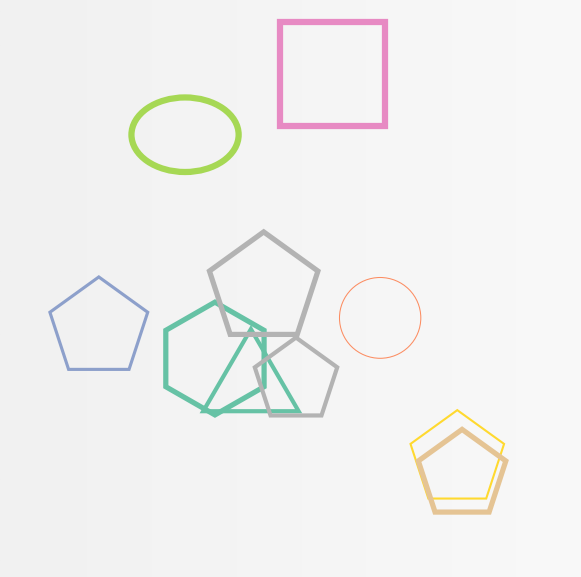[{"shape": "triangle", "thickness": 2, "radius": 0.47, "center": [0.432, 0.334]}, {"shape": "hexagon", "thickness": 2.5, "radius": 0.49, "center": [0.37, 0.378]}, {"shape": "circle", "thickness": 0.5, "radius": 0.35, "center": [0.654, 0.449]}, {"shape": "pentagon", "thickness": 1.5, "radius": 0.44, "center": [0.17, 0.431]}, {"shape": "square", "thickness": 3, "radius": 0.45, "center": [0.572, 0.871]}, {"shape": "oval", "thickness": 3, "radius": 0.46, "center": [0.318, 0.766]}, {"shape": "pentagon", "thickness": 1, "radius": 0.42, "center": [0.787, 0.204]}, {"shape": "pentagon", "thickness": 2.5, "radius": 0.4, "center": [0.795, 0.176]}, {"shape": "pentagon", "thickness": 2, "radius": 0.37, "center": [0.509, 0.34]}, {"shape": "pentagon", "thickness": 2.5, "radius": 0.49, "center": [0.454, 0.499]}]